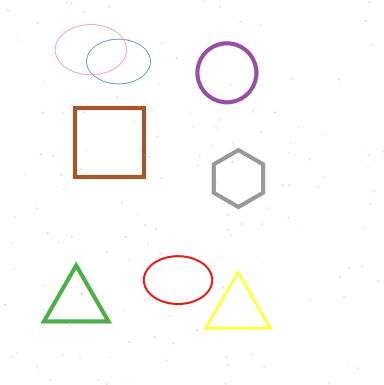[{"shape": "oval", "thickness": 1.5, "radius": 0.44, "center": [0.462, 0.272]}, {"shape": "oval", "thickness": 0.5, "radius": 0.41, "center": [0.308, 0.84]}, {"shape": "triangle", "thickness": 3, "radius": 0.48, "center": [0.198, 0.214]}, {"shape": "circle", "thickness": 3, "radius": 0.38, "center": [0.589, 0.811]}, {"shape": "triangle", "thickness": 2, "radius": 0.48, "center": [0.618, 0.196]}, {"shape": "square", "thickness": 3, "radius": 0.44, "center": [0.284, 0.63]}, {"shape": "oval", "thickness": 0.5, "radius": 0.47, "center": [0.236, 0.871]}, {"shape": "hexagon", "thickness": 3, "radius": 0.37, "center": [0.619, 0.536]}]